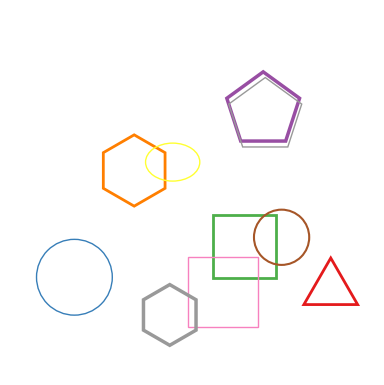[{"shape": "triangle", "thickness": 2, "radius": 0.4, "center": [0.859, 0.249]}, {"shape": "circle", "thickness": 1, "radius": 0.49, "center": [0.193, 0.28]}, {"shape": "square", "thickness": 2, "radius": 0.41, "center": [0.634, 0.36]}, {"shape": "pentagon", "thickness": 2.5, "radius": 0.5, "center": [0.684, 0.714]}, {"shape": "hexagon", "thickness": 2, "radius": 0.46, "center": [0.349, 0.557]}, {"shape": "oval", "thickness": 1, "radius": 0.35, "center": [0.448, 0.579]}, {"shape": "circle", "thickness": 1.5, "radius": 0.36, "center": [0.731, 0.384]}, {"shape": "square", "thickness": 1, "radius": 0.46, "center": [0.579, 0.242]}, {"shape": "pentagon", "thickness": 1, "radius": 0.5, "center": [0.689, 0.699]}, {"shape": "hexagon", "thickness": 2.5, "radius": 0.39, "center": [0.441, 0.182]}]